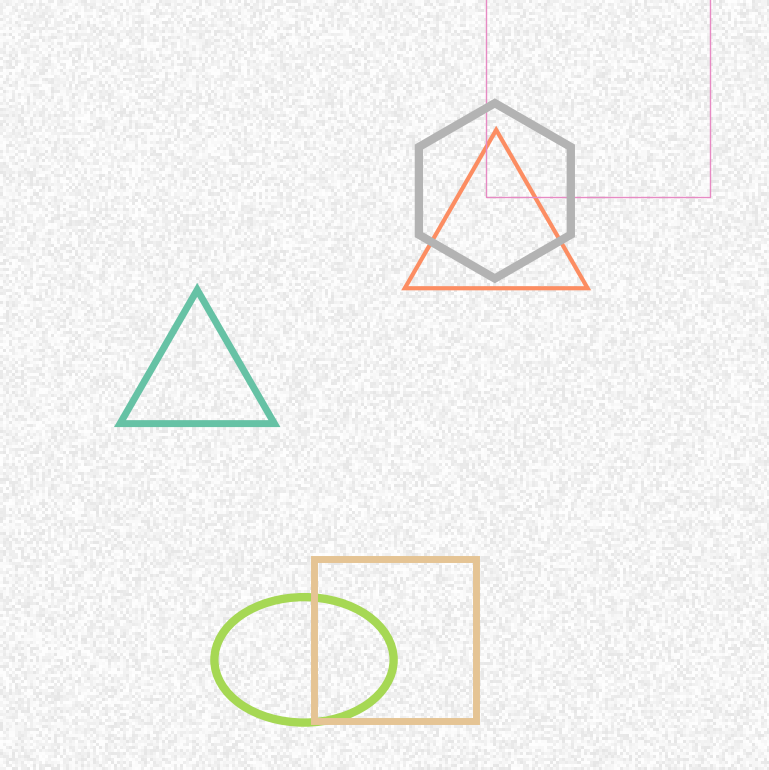[{"shape": "triangle", "thickness": 2.5, "radius": 0.58, "center": [0.256, 0.508]}, {"shape": "triangle", "thickness": 1.5, "radius": 0.69, "center": [0.644, 0.694]}, {"shape": "square", "thickness": 0.5, "radius": 0.73, "center": [0.777, 0.889]}, {"shape": "oval", "thickness": 3, "radius": 0.58, "center": [0.395, 0.143]}, {"shape": "square", "thickness": 2.5, "radius": 0.53, "center": [0.513, 0.169]}, {"shape": "hexagon", "thickness": 3, "radius": 0.57, "center": [0.643, 0.752]}]